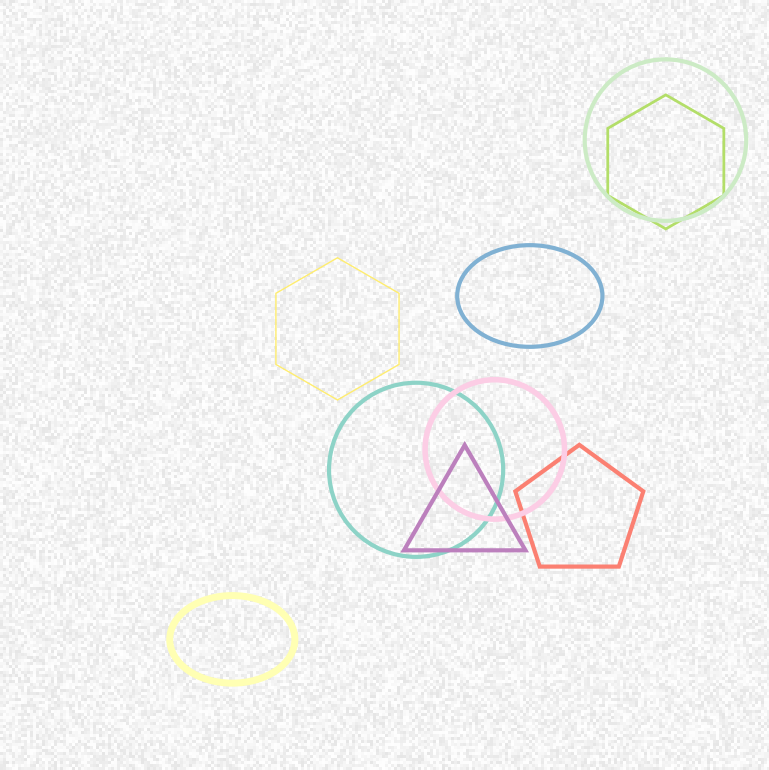[{"shape": "circle", "thickness": 1.5, "radius": 0.57, "center": [0.54, 0.39]}, {"shape": "oval", "thickness": 2.5, "radius": 0.41, "center": [0.302, 0.17]}, {"shape": "pentagon", "thickness": 1.5, "radius": 0.44, "center": [0.752, 0.335]}, {"shape": "oval", "thickness": 1.5, "radius": 0.47, "center": [0.688, 0.616]}, {"shape": "hexagon", "thickness": 1, "radius": 0.44, "center": [0.865, 0.79]}, {"shape": "circle", "thickness": 2, "radius": 0.45, "center": [0.643, 0.416]}, {"shape": "triangle", "thickness": 1.5, "radius": 0.46, "center": [0.604, 0.331]}, {"shape": "circle", "thickness": 1.5, "radius": 0.52, "center": [0.864, 0.818]}, {"shape": "hexagon", "thickness": 0.5, "radius": 0.46, "center": [0.438, 0.573]}]